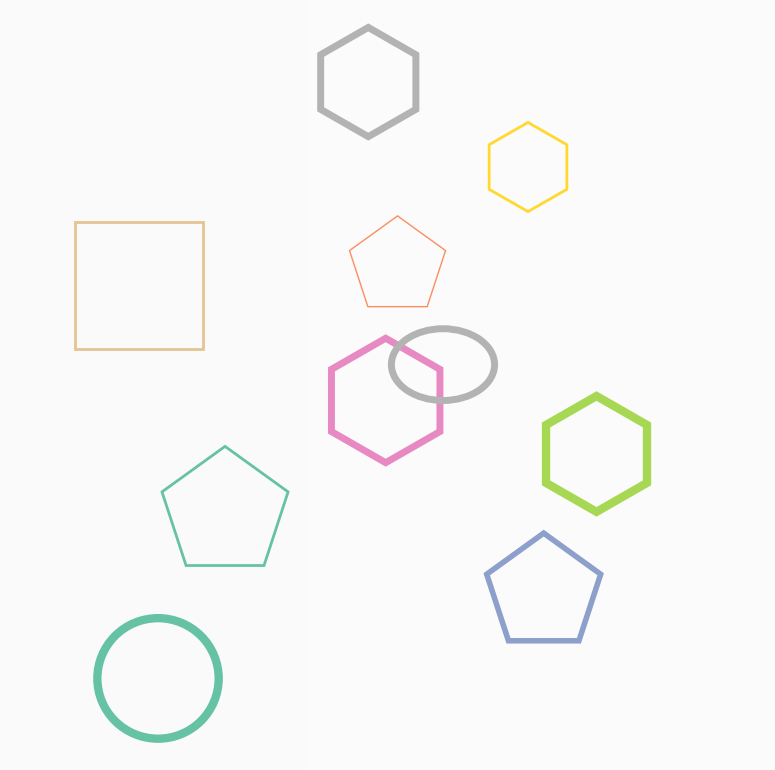[{"shape": "circle", "thickness": 3, "radius": 0.39, "center": [0.204, 0.119]}, {"shape": "pentagon", "thickness": 1, "radius": 0.43, "center": [0.29, 0.335]}, {"shape": "pentagon", "thickness": 0.5, "radius": 0.33, "center": [0.513, 0.654]}, {"shape": "pentagon", "thickness": 2, "radius": 0.39, "center": [0.702, 0.23]}, {"shape": "hexagon", "thickness": 2.5, "radius": 0.4, "center": [0.498, 0.48]}, {"shape": "hexagon", "thickness": 3, "radius": 0.38, "center": [0.77, 0.41]}, {"shape": "hexagon", "thickness": 1, "radius": 0.29, "center": [0.681, 0.783]}, {"shape": "square", "thickness": 1, "radius": 0.41, "center": [0.179, 0.629]}, {"shape": "hexagon", "thickness": 2.5, "radius": 0.35, "center": [0.475, 0.893]}, {"shape": "oval", "thickness": 2.5, "radius": 0.33, "center": [0.572, 0.526]}]